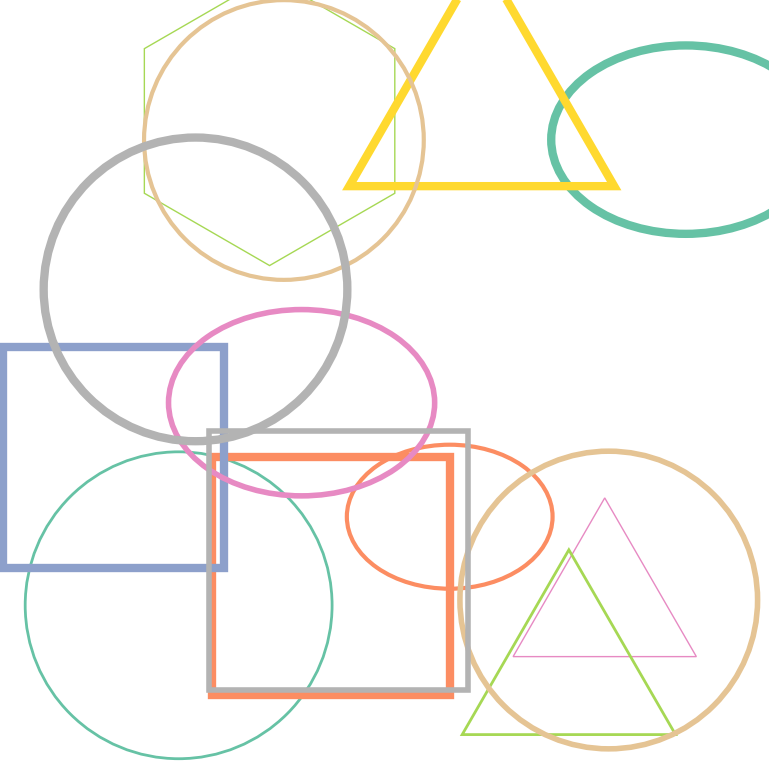[{"shape": "oval", "thickness": 3, "radius": 0.87, "center": [0.891, 0.819]}, {"shape": "circle", "thickness": 1, "radius": 1.0, "center": [0.232, 0.214]}, {"shape": "oval", "thickness": 1.5, "radius": 0.67, "center": [0.584, 0.329]}, {"shape": "square", "thickness": 3, "radius": 0.77, "center": [0.43, 0.252]}, {"shape": "square", "thickness": 3, "radius": 0.72, "center": [0.147, 0.406]}, {"shape": "triangle", "thickness": 0.5, "radius": 0.69, "center": [0.785, 0.216]}, {"shape": "oval", "thickness": 2, "radius": 0.86, "center": [0.392, 0.477]}, {"shape": "hexagon", "thickness": 0.5, "radius": 0.94, "center": [0.35, 0.843]}, {"shape": "triangle", "thickness": 1, "radius": 0.8, "center": [0.739, 0.126]}, {"shape": "triangle", "thickness": 3, "radius": 0.99, "center": [0.626, 0.858]}, {"shape": "circle", "thickness": 1.5, "radius": 0.91, "center": [0.369, 0.818]}, {"shape": "circle", "thickness": 2, "radius": 0.97, "center": [0.791, 0.221]}, {"shape": "square", "thickness": 2, "radius": 0.84, "center": [0.439, 0.272]}, {"shape": "circle", "thickness": 3, "radius": 0.99, "center": [0.254, 0.624]}]